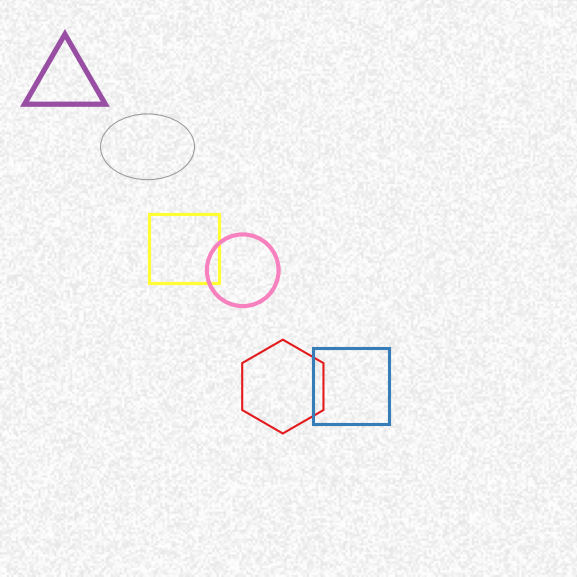[{"shape": "hexagon", "thickness": 1, "radius": 0.41, "center": [0.49, 0.33]}, {"shape": "square", "thickness": 1.5, "radius": 0.33, "center": [0.608, 0.331]}, {"shape": "triangle", "thickness": 2.5, "radius": 0.4, "center": [0.112, 0.859]}, {"shape": "square", "thickness": 1.5, "radius": 0.3, "center": [0.319, 0.569]}, {"shape": "circle", "thickness": 2, "radius": 0.31, "center": [0.42, 0.531]}, {"shape": "oval", "thickness": 0.5, "radius": 0.41, "center": [0.255, 0.745]}]